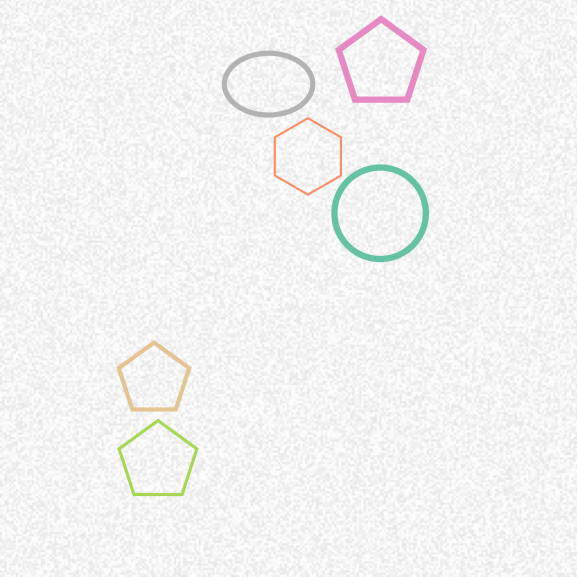[{"shape": "circle", "thickness": 3, "radius": 0.4, "center": [0.658, 0.63]}, {"shape": "hexagon", "thickness": 1, "radius": 0.33, "center": [0.533, 0.728]}, {"shape": "pentagon", "thickness": 3, "radius": 0.39, "center": [0.66, 0.889]}, {"shape": "pentagon", "thickness": 1.5, "radius": 0.35, "center": [0.274, 0.2]}, {"shape": "pentagon", "thickness": 2, "radius": 0.32, "center": [0.267, 0.342]}, {"shape": "oval", "thickness": 2.5, "radius": 0.38, "center": [0.465, 0.853]}]